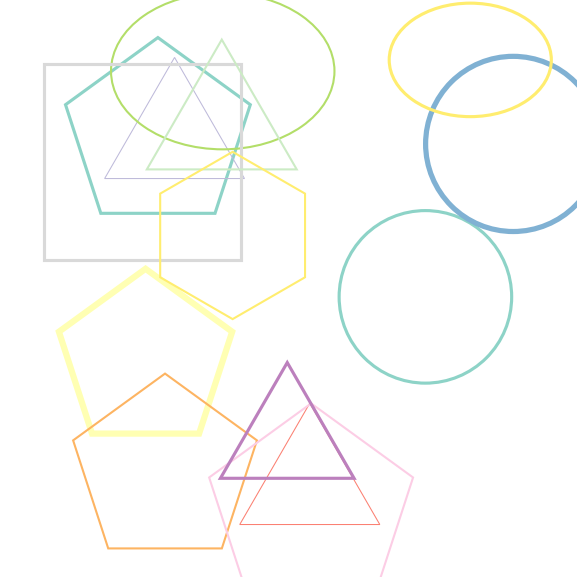[{"shape": "circle", "thickness": 1.5, "radius": 0.75, "center": [0.737, 0.485]}, {"shape": "pentagon", "thickness": 1.5, "radius": 0.84, "center": [0.273, 0.766]}, {"shape": "pentagon", "thickness": 3, "radius": 0.79, "center": [0.252, 0.376]}, {"shape": "triangle", "thickness": 0.5, "radius": 0.7, "center": [0.302, 0.76]}, {"shape": "triangle", "thickness": 0.5, "radius": 0.7, "center": [0.536, 0.161]}, {"shape": "circle", "thickness": 2.5, "radius": 0.76, "center": [0.889, 0.75]}, {"shape": "pentagon", "thickness": 1, "radius": 0.84, "center": [0.286, 0.185]}, {"shape": "oval", "thickness": 1, "radius": 0.97, "center": [0.386, 0.876]}, {"shape": "pentagon", "thickness": 1, "radius": 0.93, "center": [0.539, 0.115]}, {"shape": "square", "thickness": 1.5, "radius": 0.85, "center": [0.247, 0.718]}, {"shape": "triangle", "thickness": 1.5, "radius": 0.67, "center": [0.497, 0.238]}, {"shape": "triangle", "thickness": 1, "radius": 0.75, "center": [0.384, 0.781]}, {"shape": "hexagon", "thickness": 1, "radius": 0.72, "center": [0.403, 0.591]}, {"shape": "oval", "thickness": 1.5, "radius": 0.7, "center": [0.814, 0.895]}]